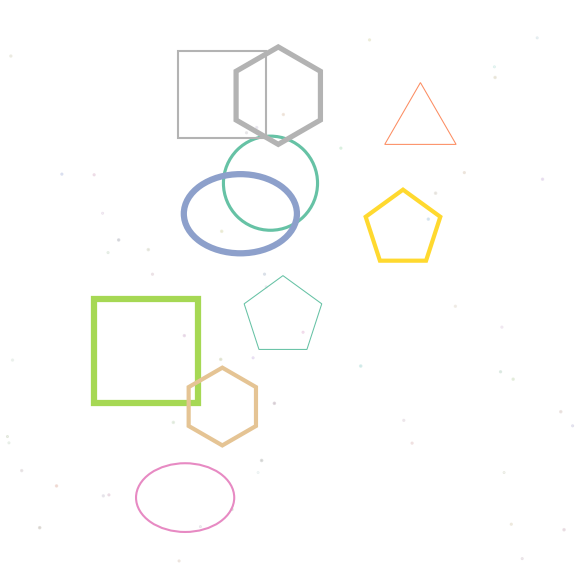[{"shape": "pentagon", "thickness": 0.5, "radius": 0.35, "center": [0.49, 0.451]}, {"shape": "circle", "thickness": 1.5, "radius": 0.41, "center": [0.468, 0.682]}, {"shape": "triangle", "thickness": 0.5, "radius": 0.36, "center": [0.728, 0.785]}, {"shape": "oval", "thickness": 3, "radius": 0.49, "center": [0.416, 0.629]}, {"shape": "oval", "thickness": 1, "radius": 0.43, "center": [0.321, 0.137]}, {"shape": "square", "thickness": 3, "radius": 0.45, "center": [0.253, 0.391]}, {"shape": "pentagon", "thickness": 2, "radius": 0.34, "center": [0.698, 0.603]}, {"shape": "hexagon", "thickness": 2, "radius": 0.34, "center": [0.385, 0.295]}, {"shape": "square", "thickness": 1, "radius": 0.38, "center": [0.384, 0.835]}, {"shape": "hexagon", "thickness": 2.5, "radius": 0.42, "center": [0.482, 0.834]}]